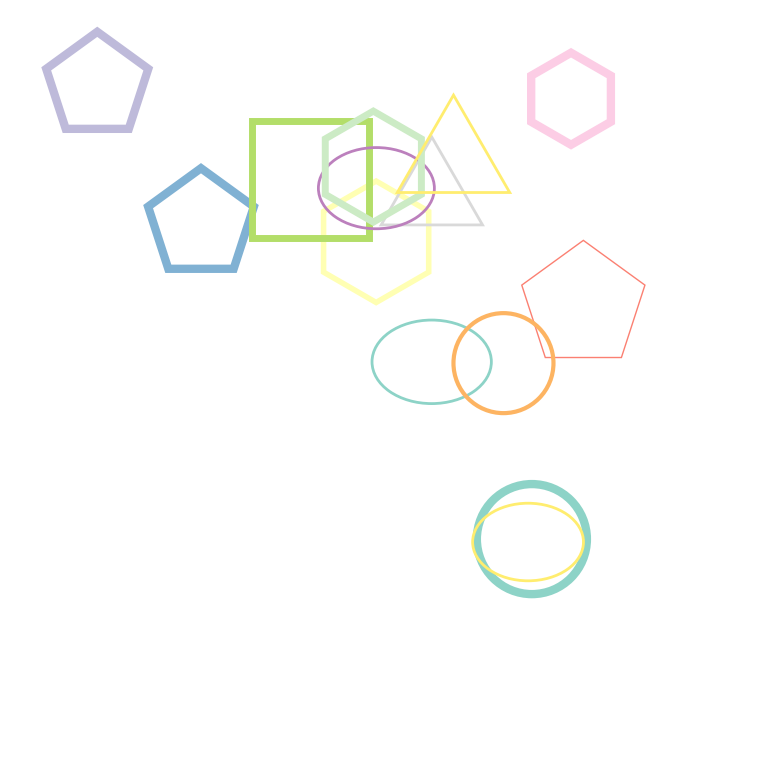[{"shape": "oval", "thickness": 1, "radius": 0.39, "center": [0.561, 0.53]}, {"shape": "circle", "thickness": 3, "radius": 0.36, "center": [0.691, 0.3]}, {"shape": "hexagon", "thickness": 2, "radius": 0.39, "center": [0.488, 0.686]}, {"shape": "pentagon", "thickness": 3, "radius": 0.35, "center": [0.126, 0.889]}, {"shape": "pentagon", "thickness": 0.5, "radius": 0.42, "center": [0.758, 0.604]}, {"shape": "pentagon", "thickness": 3, "radius": 0.36, "center": [0.261, 0.709]}, {"shape": "circle", "thickness": 1.5, "radius": 0.32, "center": [0.654, 0.528]}, {"shape": "square", "thickness": 2.5, "radius": 0.38, "center": [0.403, 0.767]}, {"shape": "hexagon", "thickness": 3, "radius": 0.3, "center": [0.742, 0.872]}, {"shape": "triangle", "thickness": 1, "radius": 0.38, "center": [0.561, 0.746]}, {"shape": "oval", "thickness": 1, "radius": 0.38, "center": [0.489, 0.756]}, {"shape": "hexagon", "thickness": 2.5, "radius": 0.36, "center": [0.485, 0.784]}, {"shape": "oval", "thickness": 1, "radius": 0.36, "center": [0.686, 0.296]}, {"shape": "triangle", "thickness": 1, "radius": 0.42, "center": [0.589, 0.792]}]